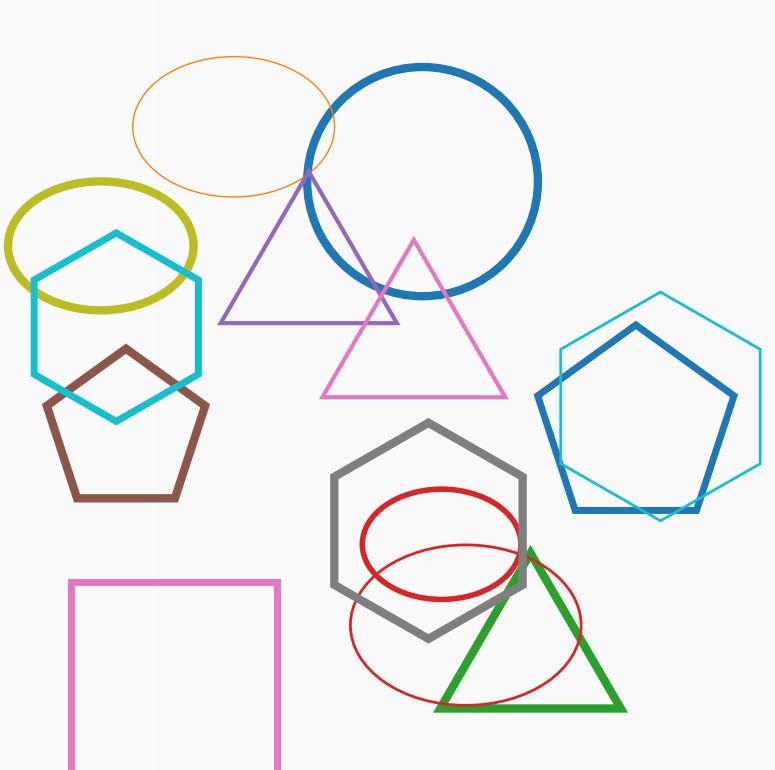[{"shape": "circle", "thickness": 3, "radius": 0.74, "center": [0.545, 0.764]}, {"shape": "pentagon", "thickness": 2.5, "radius": 0.67, "center": [0.82, 0.445]}, {"shape": "oval", "thickness": 0.5, "radius": 0.65, "center": [0.302, 0.835]}, {"shape": "triangle", "thickness": 3, "radius": 0.67, "center": [0.685, 0.147]}, {"shape": "oval", "thickness": 2, "radius": 0.51, "center": [0.57, 0.293]}, {"shape": "oval", "thickness": 1, "radius": 0.74, "center": [0.601, 0.188]}, {"shape": "triangle", "thickness": 1.5, "radius": 0.66, "center": [0.398, 0.646]}, {"shape": "pentagon", "thickness": 3, "radius": 0.54, "center": [0.163, 0.44]}, {"shape": "triangle", "thickness": 1.5, "radius": 0.68, "center": [0.534, 0.552]}, {"shape": "square", "thickness": 2.5, "radius": 0.67, "center": [0.224, 0.111]}, {"shape": "hexagon", "thickness": 3, "radius": 0.7, "center": [0.553, 0.311]}, {"shape": "oval", "thickness": 3, "radius": 0.6, "center": [0.13, 0.681]}, {"shape": "hexagon", "thickness": 1, "radius": 0.74, "center": [0.852, 0.472]}, {"shape": "hexagon", "thickness": 2.5, "radius": 0.61, "center": [0.15, 0.575]}]